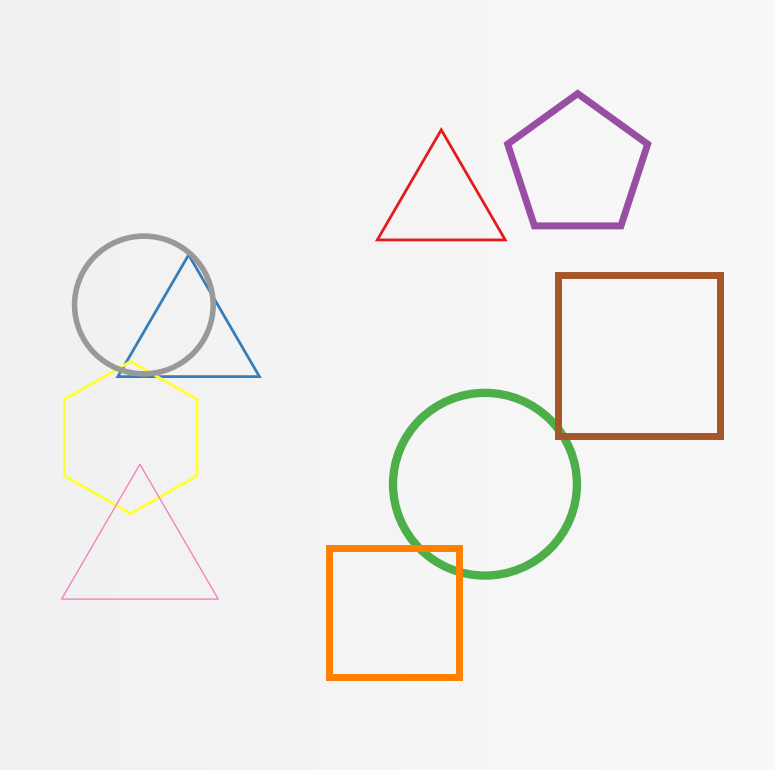[{"shape": "triangle", "thickness": 1, "radius": 0.48, "center": [0.569, 0.736]}, {"shape": "triangle", "thickness": 1, "radius": 0.53, "center": [0.243, 0.564]}, {"shape": "circle", "thickness": 3, "radius": 0.59, "center": [0.626, 0.371]}, {"shape": "pentagon", "thickness": 2.5, "radius": 0.47, "center": [0.745, 0.783]}, {"shape": "square", "thickness": 2.5, "radius": 0.42, "center": [0.508, 0.205]}, {"shape": "hexagon", "thickness": 1, "radius": 0.49, "center": [0.169, 0.432]}, {"shape": "square", "thickness": 2.5, "radius": 0.52, "center": [0.825, 0.538]}, {"shape": "triangle", "thickness": 0.5, "radius": 0.58, "center": [0.181, 0.28]}, {"shape": "circle", "thickness": 2, "radius": 0.45, "center": [0.186, 0.604]}]